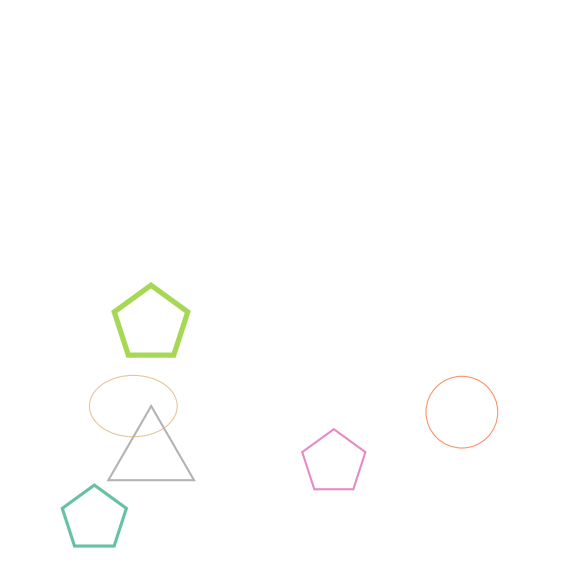[{"shape": "pentagon", "thickness": 1.5, "radius": 0.29, "center": [0.163, 0.101]}, {"shape": "circle", "thickness": 0.5, "radius": 0.31, "center": [0.8, 0.285]}, {"shape": "pentagon", "thickness": 1, "radius": 0.29, "center": [0.578, 0.198]}, {"shape": "pentagon", "thickness": 2.5, "radius": 0.33, "center": [0.262, 0.438]}, {"shape": "oval", "thickness": 0.5, "radius": 0.38, "center": [0.231, 0.296]}, {"shape": "triangle", "thickness": 1, "radius": 0.43, "center": [0.262, 0.21]}]